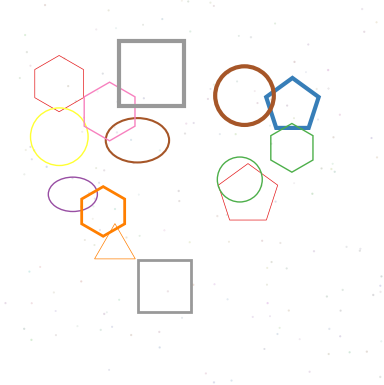[{"shape": "pentagon", "thickness": 0.5, "radius": 0.41, "center": [0.644, 0.494]}, {"shape": "hexagon", "thickness": 0.5, "radius": 0.37, "center": [0.154, 0.783]}, {"shape": "pentagon", "thickness": 3, "radius": 0.36, "center": [0.76, 0.726]}, {"shape": "hexagon", "thickness": 1, "radius": 0.32, "center": [0.758, 0.616]}, {"shape": "circle", "thickness": 1, "radius": 0.29, "center": [0.623, 0.534]}, {"shape": "oval", "thickness": 1, "radius": 0.32, "center": [0.189, 0.495]}, {"shape": "hexagon", "thickness": 2, "radius": 0.32, "center": [0.268, 0.451]}, {"shape": "triangle", "thickness": 0.5, "radius": 0.31, "center": [0.298, 0.358]}, {"shape": "circle", "thickness": 1, "radius": 0.37, "center": [0.154, 0.645]}, {"shape": "oval", "thickness": 1.5, "radius": 0.41, "center": [0.357, 0.636]}, {"shape": "circle", "thickness": 3, "radius": 0.38, "center": [0.635, 0.752]}, {"shape": "hexagon", "thickness": 1, "radius": 0.38, "center": [0.285, 0.71]}, {"shape": "square", "thickness": 2, "radius": 0.34, "center": [0.428, 0.257]}, {"shape": "square", "thickness": 3, "radius": 0.42, "center": [0.393, 0.809]}]